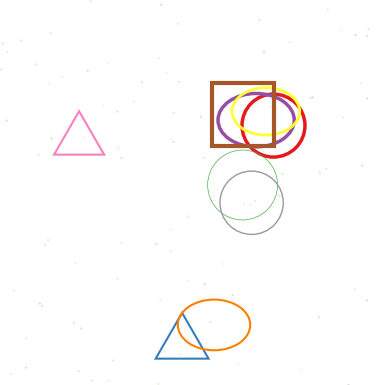[{"shape": "circle", "thickness": 2.5, "radius": 0.41, "center": [0.71, 0.674]}, {"shape": "triangle", "thickness": 1.5, "radius": 0.4, "center": [0.473, 0.108]}, {"shape": "circle", "thickness": 0.5, "radius": 0.45, "center": [0.63, 0.52]}, {"shape": "oval", "thickness": 2.5, "radius": 0.49, "center": [0.665, 0.688]}, {"shape": "oval", "thickness": 1.5, "radius": 0.47, "center": [0.556, 0.156]}, {"shape": "oval", "thickness": 2, "radius": 0.44, "center": [0.691, 0.711]}, {"shape": "square", "thickness": 3, "radius": 0.4, "center": [0.632, 0.702]}, {"shape": "triangle", "thickness": 1.5, "radius": 0.38, "center": [0.205, 0.636]}, {"shape": "circle", "thickness": 1, "radius": 0.41, "center": [0.654, 0.473]}]